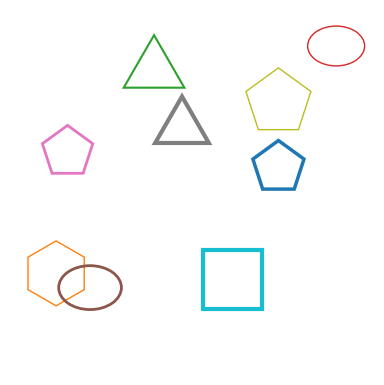[{"shape": "pentagon", "thickness": 2.5, "radius": 0.35, "center": [0.723, 0.565]}, {"shape": "hexagon", "thickness": 1, "radius": 0.42, "center": [0.146, 0.29]}, {"shape": "triangle", "thickness": 1.5, "radius": 0.45, "center": [0.4, 0.818]}, {"shape": "oval", "thickness": 1, "radius": 0.37, "center": [0.873, 0.881]}, {"shape": "oval", "thickness": 2, "radius": 0.41, "center": [0.234, 0.253]}, {"shape": "pentagon", "thickness": 2, "radius": 0.34, "center": [0.176, 0.606]}, {"shape": "triangle", "thickness": 3, "radius": 0.4, "center": [0.473, 0.669]}, {"shape": "pentagon", "thickness": 1, "radius": 0.44, "center": [0.723, 0.735]}, {"shape": "square", "thickness": 3, "radius": 0.38, "center": [0.604, 0.274]}]